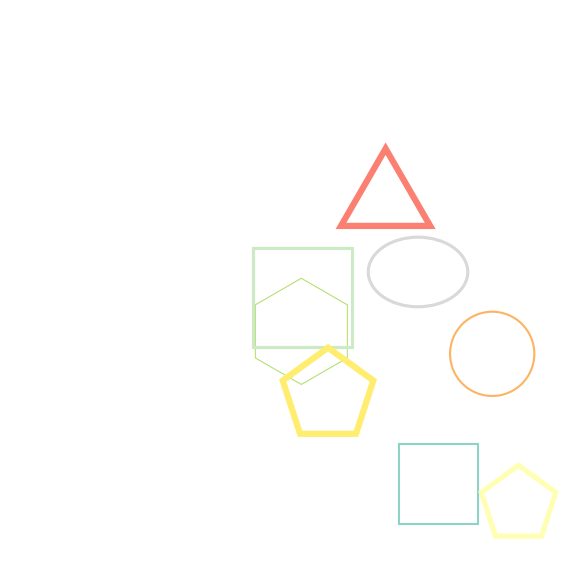[{"shape": "square", "thickness": 1, "radius": 0.35, "center": [0.759, 0.161]}, {"shape": "pentagon", "thickness": 2.5, "radius": 0.34, "center": [0.898, 0.126]}, {"shape": "triangle", "thickness": 3, "radius": 0.45, "center": [0.668, 0.653]}, {"shape": "circle", "thickness": 1, "radius": 0.36, "center": [0.852, 0.386]}, {"shape": "hexagon", "thickness": 0.5, "radius": 0.46, "center": [0.522, 0.425]}, {"shape": "oval", "thickness": 1.5, "radius": 0.43, "center": [0.724, 0.528]}, {"shape": "square", "thickness": 1.5, "radius": 0.43, "center": [0.524, 0.484]}, {"shape": "pentagon", "thickness": 3, "radius": 0.41, "center": [0.568, 0.315]}]